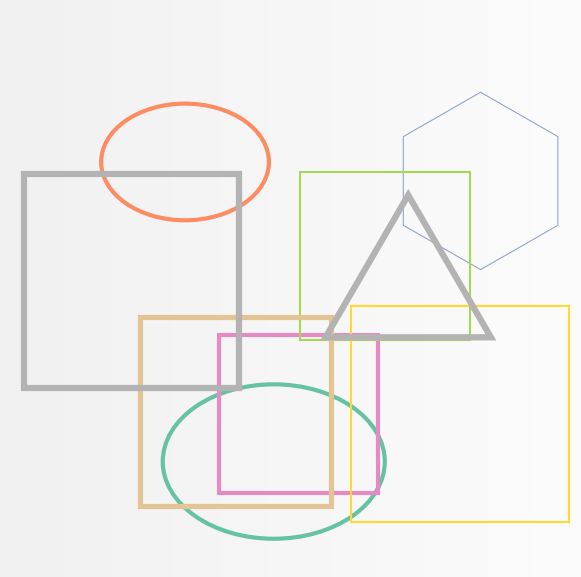[{"shape": "oval", "thickness": 2, "radius": 0.96, "center": [0.471, 0.2]}, {"shape": "oval", "thickness": 2, "radius": 0.72, "center": [0.318, 0.719]}, {"shape": "hexagon", "thickness": 0.5, "radius": 0.77, "center": [0.827, 0.686]}, {"shape": "square", "thickness": 2, "radius": 0.68, "center": [0.514, 0.283]}, {"shape": "square", "thickness": 1, "radius": 0.73, "center": [0.662, 0.556]}, {"shape": "square", "thickness": 1, "radius": 0.94, "center": [0.792, 0.283]}, {"shape": "square", "thickness": 2.5, "radius": 0.82, "center": [0.405, 0.286]}, {"shape": "triangle", "thickness": 3, "radius": 0.82, "center": [0.702, 0.497]}, {"shape": "square", "thickness": 3, "radius": 0.92, "center": [0.226, 0.512]}]